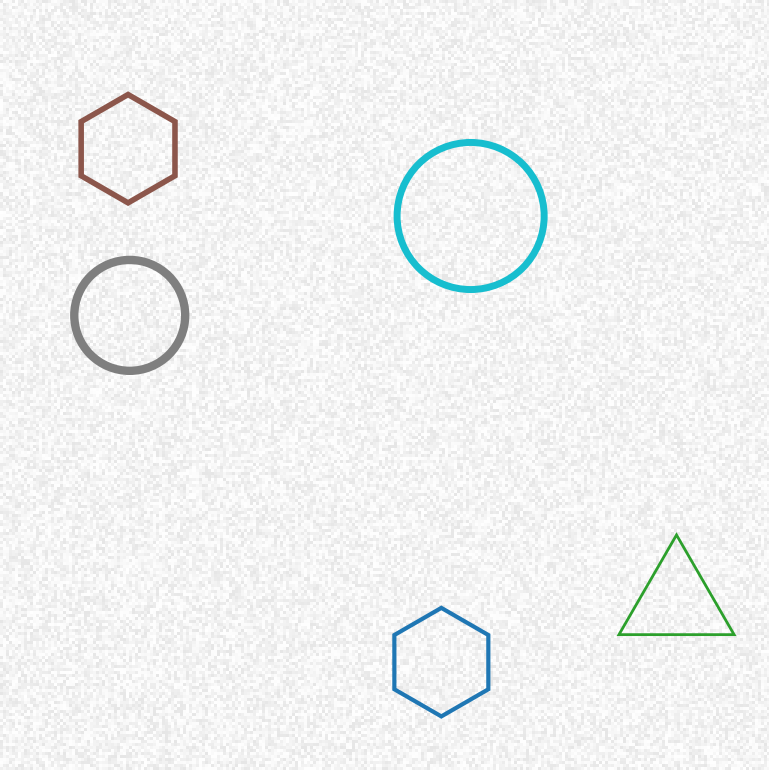[{"shape": "hexagon", "thickness": 1.5, "radius": 0.35, "center": [0.573, 0.14]}, {"shape": "triangle", "thickness": 1, "radius": 0.43, "center": [0.879, 0.219]}, {"shape": "hexagon", "thickness": 2, "radius": 0.35, "center": [0.166, 0.807]}, {"shape": "circle", "thickness": 3, "radius": 0.36, "center": [0.168, 0.59]}, {"shape": "circle", "thickness": 2.5, "radius": 0.48, "center": [0.611, 0.719]}]